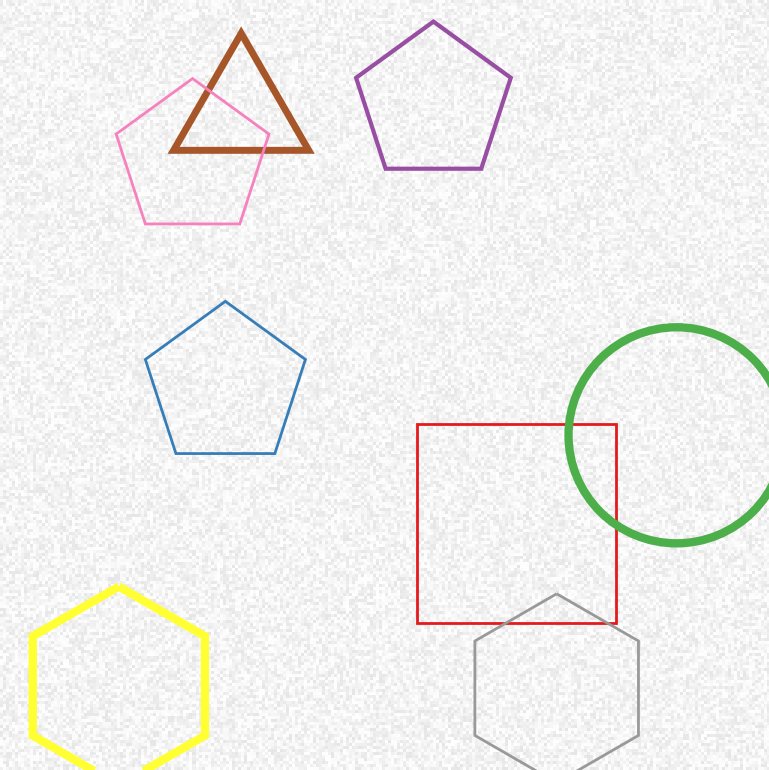[{"shape": "square", "thickness": 1, "radius": 0.65, "center": [0.671, 0.32]}, {"shape": "pentagon", "thickness": 1, "radius": 0.55, "center": [0.293, 0.499]}, {"shape": "circle", "thickness": 3, "radius": 0.7, "center": [0.879, 0.435]}, {"shape": "pentagon", "thickness": 1.5, "radius": 0.53, "center": [0.563, 0.866]}, {"shape": "hexagon", "thickness": 3, "radius": 0.65, "center": [0.154, 0.109]}, {"shape": "triangle", "thickness": 2.5, "radius": 0.51, "center": [0.313, 0.855]}, {"shape": "pentagon", "thickness": 1, "radius": 0.52, "center": [0.25, 0.794]}, {"shape": "hexagon", "thickness": 1, "radius": 0.61, "center": [0.723, 0.106]}]